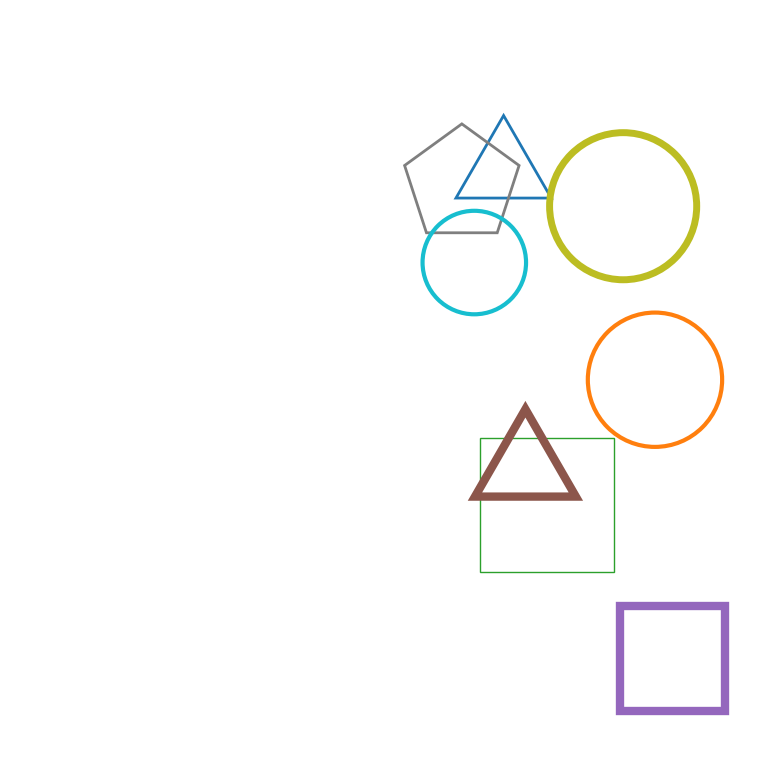[{"shape": "triangle", "thickness": 1, "radius": 0.36, "center": [0.654, 0.778]}, {"shape": "circle", "thickness": 1.5, "radius": 0.44, "center": [0.851, 0.507]}, {"shape": "square", "thickness": 0.5, "radius": 0.44, "center": [0.711, 0.344]}, {"shape": "square", "thickness": 3, "radius": 0.34, "center": [0.873, 0.145]}, {"shape": "triangle", "thickness": 3, "radius": 0.38, "center": [0.682, 0.393]}, {"shape": "pentagon", "thickness": 1, "radius": 0.39, "center": [0.6, 0.761]}, {"shape": "circle", "thickness": 2.5, "radius": 0.48, "center": [0.809, 0.732]}, {"shape": "circle", "thickness": 1.5, "radius": 0.34, "center": [0.616, 0.659]}]